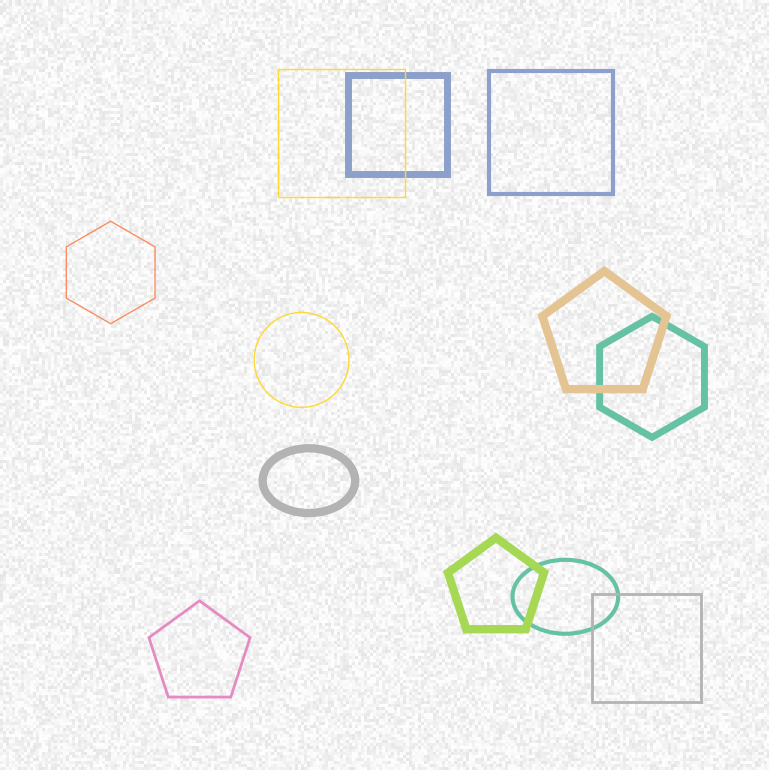[{"shape": "hexagon", "thickness": 2.5, "radius": 0.39, "center": [0.847, 0.511]}, {"shape": "oval", "thickness": 1.5, "radius": 0.34, "center": [0.734, 0.225]}, {"shape": "hexagon", "thickness": 0.5, "radius": 0.33, "center": [0.144, 0.646]}, {"shape": "square", "thickness": 1.5, "radius": 0.4, "center": [0.716, 0.828]}, {"shape": "square", "thickness": 2.5, "radius": 0.32, "center": [0.516, 0.838]}, {"shape": "pentagon", "thickness": 1, "radius": 0.35, "center": [0.259, 0.151]}, {"shape": "pentagon", "thickness": 3, "radius": 0.33, "center": [0.644, 0.236]}, {"shape": "square", "thickness": 0.5, "radius": 0.41, "center": [0.443, 0.827]}, {"shape": "circle", "thickness": 0.5, "radius": 0.31, "center": [0.392, 0.533]}, {"shape": "pentagon", "thickness": 3, "radius": 0.42, "center": [0.785, 0.563]}, {"shape": "square", "thickness": 1, "radius": 0.35, "center": [0.84, 0.158]}, {"shape": "oval", "thickness": 3, "radius": 0.3, "center": [0.401, 0.376]}]